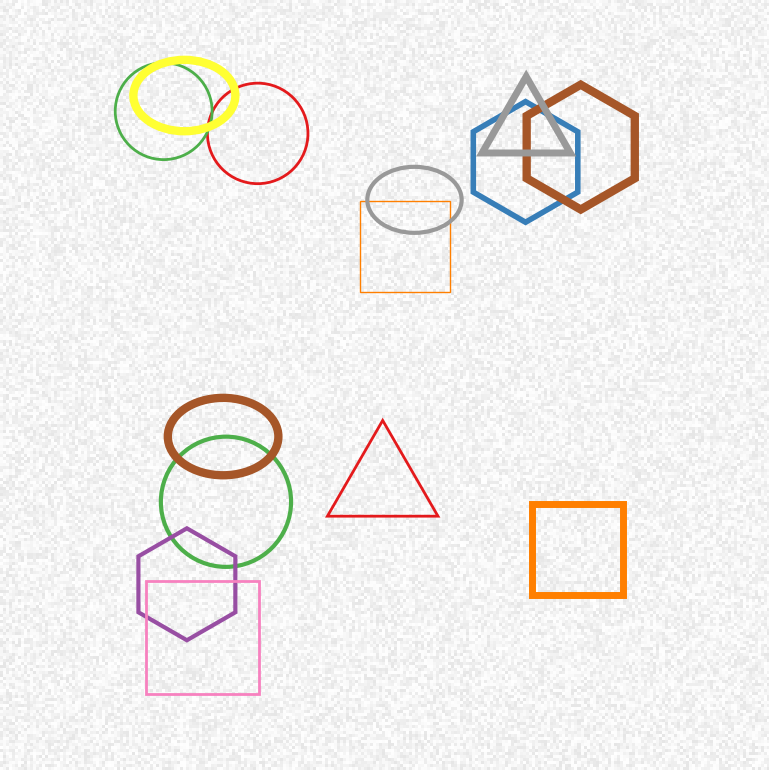[{"shape": "circle", "thickness": 1, "radius": 0.33, "center": [0.335, 0.827]}, {"shape": "triangle", "thickness": 1, "radius": 0.41, "center": [0.497, 0.371]}, {"shape": "hexagon", "thickness": 2, "radius": 0.39, "center": [0.683, 0.79]}, {"shape": "circle", "thickness": 1.5, "radius": 0.42, "center": [0.293, 0.348]}, {"shape": "circle", "thickness": 1, "radius": 0.31, "center": [0.213, 0.856]}, {"shape": "hexagon", "thickness": 1.5, "radius": 0.36, "center": [0.243, 0.241]}, {"shape": "square", "thickness": 2.5, "radius": 0.29, "center": [0.75, 0.286]}, {"shape": "square", "thickness": 0.5, "radius": 0.29, "center": [0.526, 0.68]}, {"shape": "oval", "thickness": 3, "radius": 0.33, "center": [0.239, 0.876]}, {"shape": "hexagon", "thickness": 3, "radius": 0.41, "center": [0.754, 0.809]}, {"shape": "oval", "thickness": 3, "radius": 0.36, "center": [0.29, 0.433]}, {"shape": "square", "thickness": 1, "radius": 0.37, "center": [0.263, 0.172]}, {"shape": "triangle", "thickness": 2.5, "radius": 0.33, "center": [0.683, 0.834]}, {"shape": "oval", "thickness": 1.5, "radius": 0.31, "center": [0.538, 0.74]}]